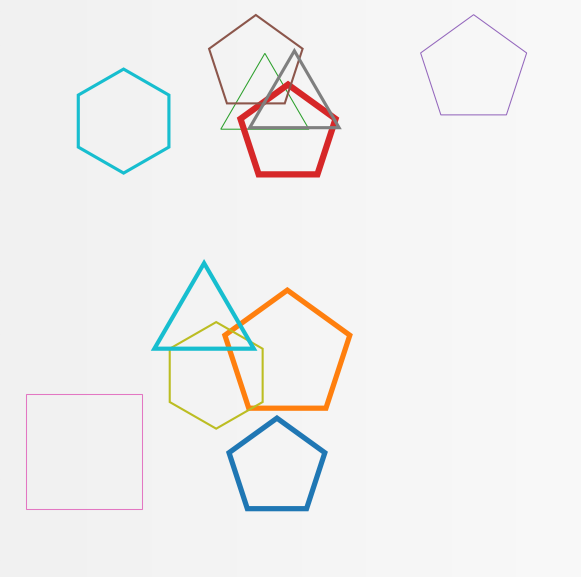[{"shape": "pentagon", "thickness": 2.5, "radius": 0.43, "center": [0.476, 0.188]}, {"shape": "pentagon", "thickness": 2.5, "radius": 0.56, "center": [0.494, 0.384]}, {"shape": "triangle", "thickness": 0.5, "radius": 0.44, "center": [0.456, 0.819]}, {"shape": "pentagon", "thickness": 3, "radius": 0.43, "center": [0.496, 0.767]}, {"shape": "pentagon", "thickness": 0.5, "radius": 0.48, "center": [0.815, 0.878]}, {"shape": "pentagon", "thickness": 1, "radius": 0.42, "center": [0.44, 0.889]}, {"shape": "square", "thickness": 0.5, "radius": 0.5, "center": [0.144, 0.217]}, {"shape": "triangle", "thickness": 1.5, "radius": 0.44, "center": [0.506, 0.822]}, {"shape": "hexagon", "thickness": 1, "radius": 0.46, "center": [0.372, 0.349]}, {"shape": "triangle", "thickness": 2, "radius": 0.49, "center": [0.351, 0.445]}, {"shape": "hexagon", "thickness": 1.5, "radius": 0.45, "center": [0.213, 0.789]}]